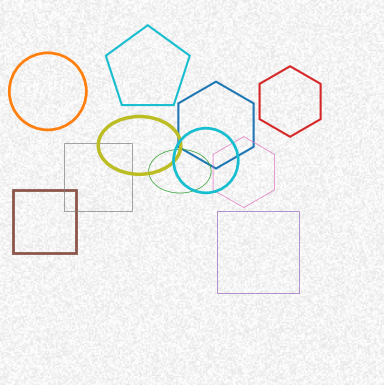[{"shape": "hexagon", "thickness": 1.5, "radius": 0.56, "center": [0.561, 0.675]}, {"shape": "circle", "thickness": 2, "radius": 0.5, "center": [0.124, 0.763]}, {"shape": "oval", "thickness": 0.5, "radius": 0.41, "center": [0.467, 0.555]}, {"shape": "hexagon", "thickness": 1.5, "radius": 0.46, "center": [0.754, 0.736]}, {"shape": "square", "thickness": 0.5, "radius": 0.53, "center": [0.67, 0.345]}, {"shape": "square", "thickness": 2, "radius": 0.41, "center": [0.116, 0.425]}, {"shape": "hexagon", "thickness": 0.5, "radius": 0.46, "center": [0.633, 0.553]}, {"shape": "square", "thickness": 0.5, "radius": 0.44, "center": [0.254, 0.54]}, {"shape": "oval", "thickness": 2.5, "radius": 0.54, "center": [0.362, 0.622]}, {"shape": "pentagon", "thickness": 1.5, "radius": 0.57, "center": [0.384, 0.82]}, {"shape": "circle", "thickness": 2, "radius": 0.42, "center": [0.535, 0.583]}]